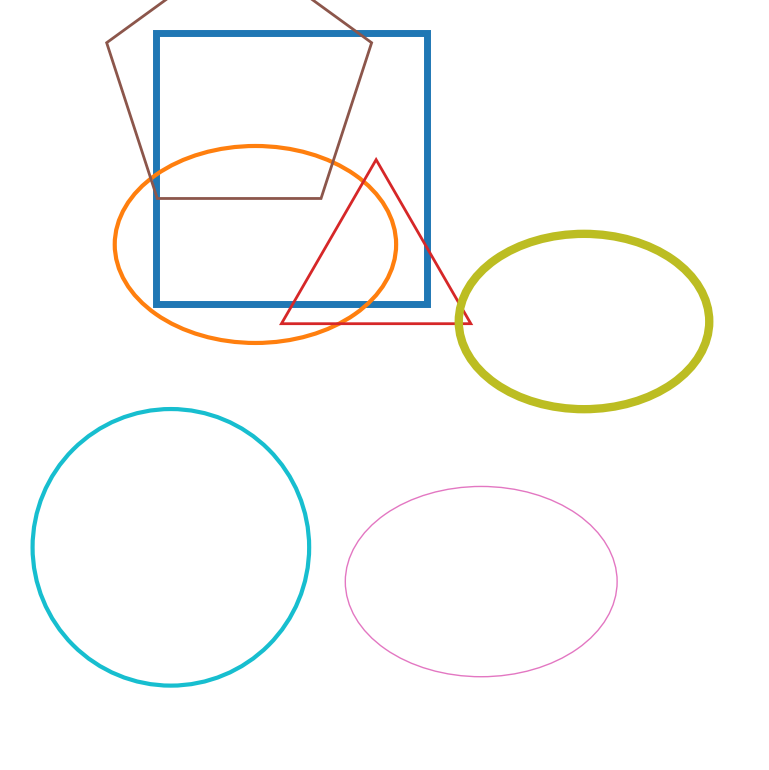[{"shape": "square", "thickness": 2.5, "radius": 0.88, "center": [0.379, 0.781]}, {"shape": "oval", "thickness": 1.5, "radius": 0.91, "center": [0.332, 0.682]}, {"shape": "triangle", "thickness": 1, "radius": 0.71, "center": [0.488, 0.651]}, {"shape": "pentagon", "thickness": 1, "radius": 0.9, "center": [0.311, 0.889]}, {"shape": "oval", "thickness": 0.5, "radius": 0.88, "center": [0.625, 0.245]}, {"shape": "oval", "thickness": 3, "radius": 0.81, "center": [0.758, 0.582]}, {"shape": "circle", "thickness": 1.5, "radius": 0.9, "center": [0.222, 0.289]}]